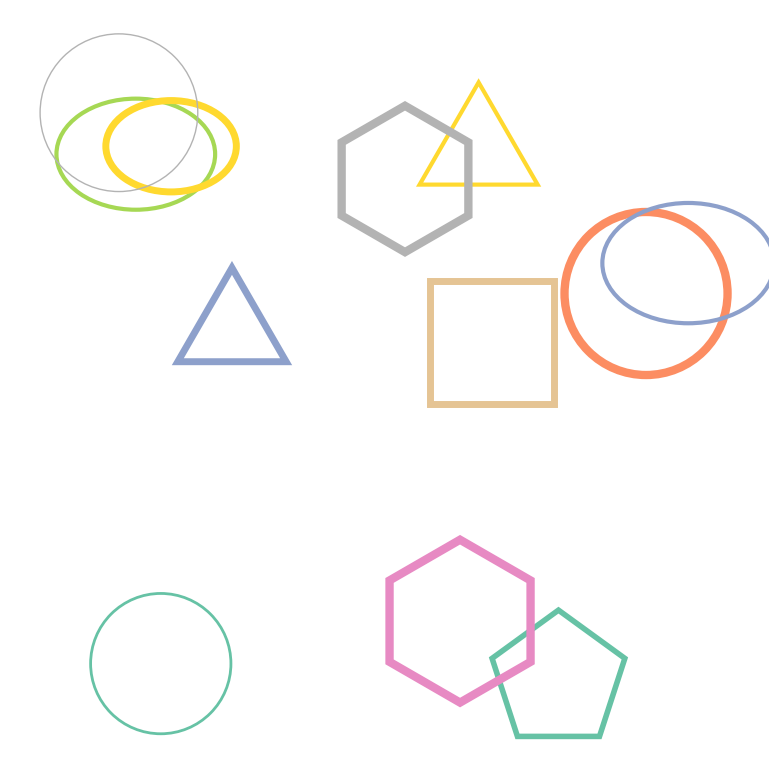[{"shape": "circle", "thickness": 1, "radius": 0.46, "center": [0.209, 0.138]}, {"shape": "pentagon", "thickness": 2, "radius": 0.45, "center": [0.725, 0.117]}, {"shape": "circle", "thickness": 3, "radius": 0.53, "center": [0.839, 0.619]}, {"shape": "triangle", "thickness": 2.5, "radius": 0.41, "center": [0.301, 0.571]}, {"shape": "oval", "thickness": 1.5, "radius": 0.56, "center": [0.894, 0.658]}, {"shape": "hexagon", "thickness": 3, "radius": 0.53, "center": [0.597, 0.193]}, {"shape": "oval", "thickness": 1.5, "radius": 0.52, "center": [0.176, 0.8]}, {"shape": "oval", "thickness": 2.5, "radius": 0.42, "center": [0.222, 0.81]}, {"shape": "triangle", "thickness": 1.5, "radius": 0.44, "center": [0.622, 0.804]}, {"shape": "square", "thickness": 2.5, "radius": 0.4, "center": [0.639, 0.555]}, {"shape": "circle", "thickness": 0.5, "radius": 0.51, "center": [0.154, 0.854]}, {"shape": "hexagon", "thickness": 3, "radius": 0.48, "center": [0.526, 0.768]}]